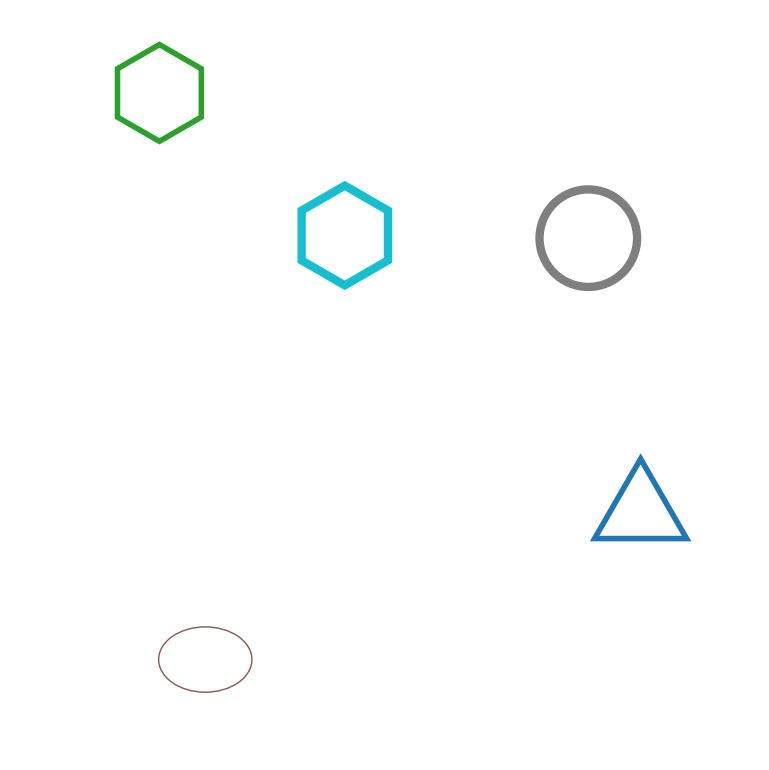[{"shape": "triangle", "thickness": 2, "radius": 0.34, "center": [0.832, 0.335]}, {"shape": "hexagon", "thickness": 2, "radius": 0.31, "center": [0.207, 0.879]}, {"shape": "oval", "thickness": 0.5, "radius": 0.3, "center": [0.267, 0.143]}, {"shape": "circle", "thickness": 3, "radius": 0.32, "center": [0.764, 0.691]}, {"shape": "hexagon", "thickness": 3, "radius": 0.32, "center": [0.448, 0.694]}]